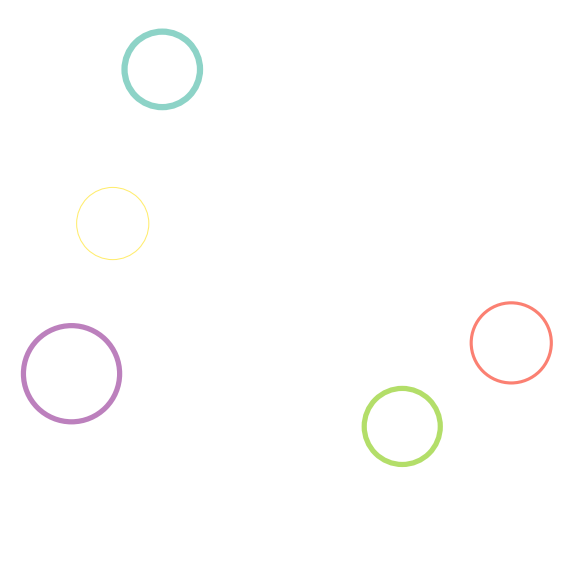[{"shape": "circle", "thickness": 3, "radius": 0.33, "center": [0.281, 0.879]}, {"shape": "circle", "thickness": 1.5, "radius": 0.35, "center": [0.885, 0.405]}, {"shape": "circle", "thickness": 2.5, "radius": 0.33, "center": [0.697, 0.261]}, {"shape": "circle", "thickness": 2.5, "radius": 0.42, "center": [0.124, 0.352]}, {"shape": "circle", "thickness": 0.5, "radius": 0.31, "center": [0.195, 0.612]}]